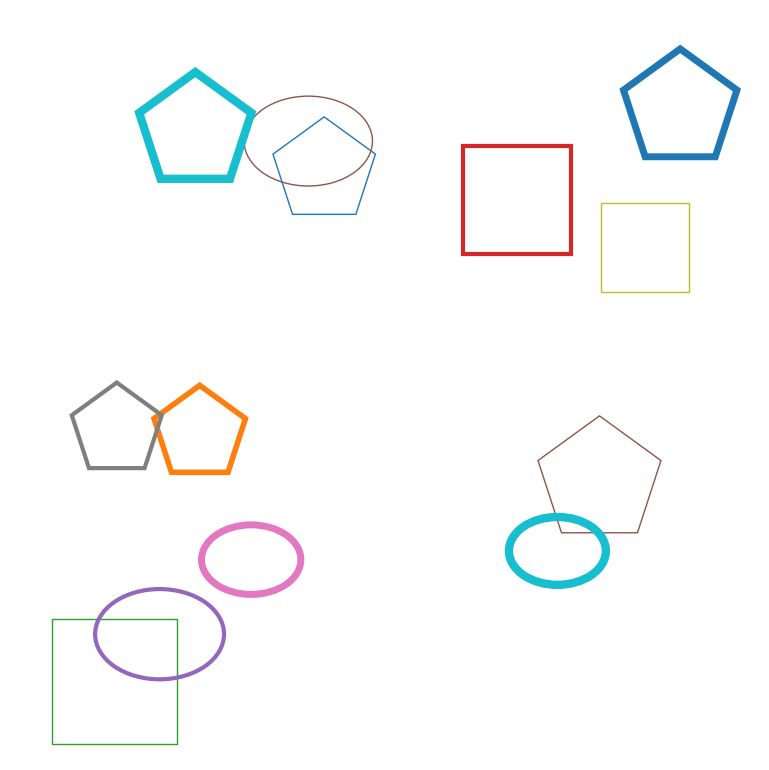[{"shape": "pentagon", "thickness": 2.5, "radius": 0.39, "center": [0.883, 0.859]}, {"shape": "pentagon", "thickness": 0.5, "radius": 0.35, "center": [0.421, 0.778]}, {"shape": "pentagon", "thickness": 2, "radius": 0.31, "center": [0.259, 0.437]}, {"shape": "square", "thickness": 0.5, "radius": 0.41, "center": [0.149, 0.115]}, {"shape": "square", "thickness": 1.5, "radius": 0.35, "center": [0.671, 0.74]}, {"shape": "oval", "thickness": 1.5, "radius": 0.42, "center": [0.207, 0.176]}, {"shape": "oval", "thickness": 0.5, "radius": 0.42, "center": [0.4, 0.817]}, {"shape": "pentagon", "thickness": 0.5, "radius": 0.42, "center": [0.779, 0.376]}, {"shape": "oval", "thickness": 2.5, "radius": 0.32, "center": [0.326, 0.273]}, {"shape": "pentagon", "thickness": 1.5, "radius": 0.31, "center": [0.152, 0.442]}, {"shape": "square", "thickness": 0.5, "radius": 0.29, "center": [0.838, 0.679]}, {"shape": "pentagon", "thickness": 3, "radius": 0.38, "center": [0.254, 0.83]}, {"shape": "oval", "thickness": 3, "radius": 0.31, "center": [0.724, 0.285]}]